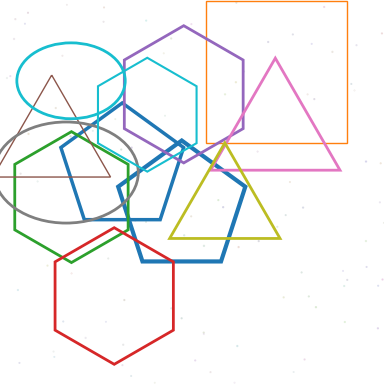[{"shape": "pentagon", "thickness": 2.5, "radius": 0.84, "center": [0.318, 0.565]}, {"shape": "pentagon", "thickness": 3, "radius": 0.87, "center": [0.472, 0.461]}, {"shape": "square", "thickness": 1, "radius": 0.92, "center": [0.717, 0.813]}, {"shape": "hexagon", "thickness": 2, "radius": 0.85, "center": [0.186, 0.488]}, {"shape": "hexagon", "thickness": 2, "radius": 0.89, "center": [0.297, 0.231]}, {"shape": "hexagon", "thickness": 2, "radius": 0.89, "center": [0.477, 0.755]}, {"shape": "triangle", "thickness": 1, "radius": 0.88, "center": [0.134, 0.628]}, {"shape": "triangle", "thickness": 2, "radius": 0.97, "center": [0.715, 0.655]}, {"shape": "oval", "thickness": 2, "radius": 0.94, "center": [0.172, 0.552]}, {"shape": "triangle", "thickness": 2, "radius": 0.83, "center": [0.584, 0.463]}, {"shape": "oval", "thickness": 2, "radius": 0.7, "center": [0.184, 0.79]}, {"shape": "hexagon", "thickness": 1.5, "radius": 0.74, "center": [0.383, 0.702]}]